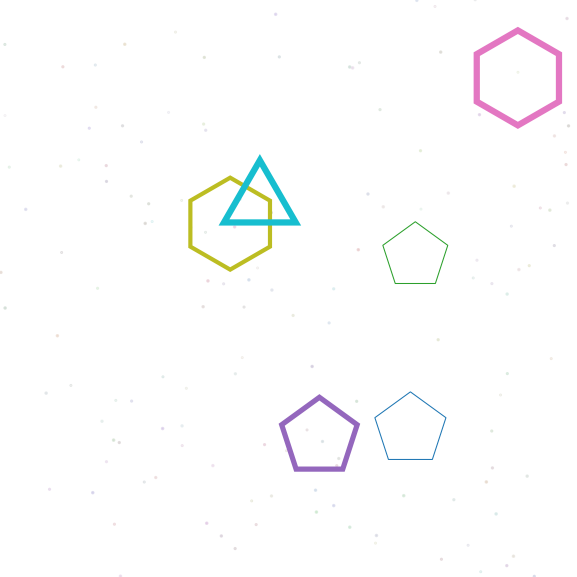[{"shape": "pentagon", "thickness": 0.5, "radius": 0.32, "center": [0.711, 0.256]}, {"shape": "pentagon", "thickness": 0.5, "radius": 0.3, "center": [0.719, 0.556]}, {"shape": "pentagon", "thickness": 2.5, "radius": 0.34, "center": [0.553, 0.242]}, {"shape": "hexagon", "thickness": 3, "radius": 0.41, "center": [0.897, 0.864]}, {"shape": "hexagon", "thickness": 2, "radius": 0.4, "center": [0.399, 0.612]}, {"shape": "triangle", "thickness": 3, "radius": 0.36, "center": [0.45, 0.65]}]